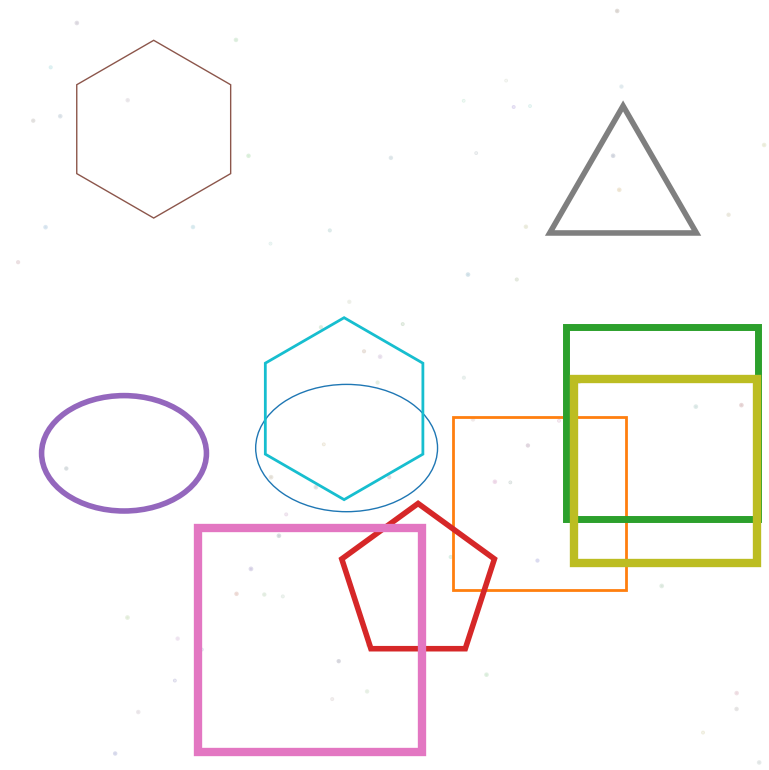[{"shape": "oval", "thickness": 0.5, "radius": 0.59, "center": [0.45, 0.418]}, {"shape": "square", "thickness": 1, "radius": 0.56, "center": [0.7, 0.346]}, {"shape": "square", "thickness": 2.5, "radius": 0.62, "center": [0.86, 0.451]}, {"shape": "pentagon", "thickness": 2, "radius": 0.52, "center": [0.543, 0.242]}, {"shape": "oval", "thickness": 2, "radius": 0.54, "center": [0.161, 0.411]}, {"shape": "hexagon", "thickness": 0.5, "radius": 0.58, "center": [0.2, 0.832]}, {"shape": "square", "thickness": 3, "radius": 0.73, "center": [0.402, 0.169]}, {"shape": "triangle", "thickness": 2, "radius": 0.55, "center": [0.809, 0.752]}, {"shape": "square", "thickness": 3, "radius": 0.6, "center": [0.864, 0.389]}, {"shape": "hexagon", "thickness": 1, "radius": 0.59, "center": [0.447, 0.469]}]